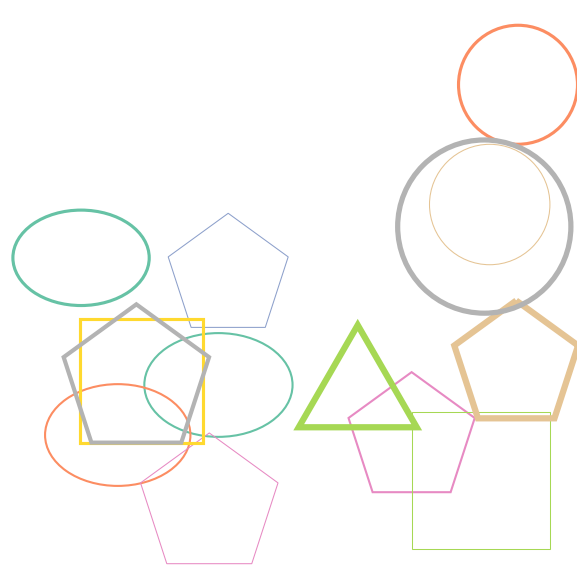[{"shape": "oval", "thickness": 1, "radius": 0.64, "center": [0.378, 0.333]}, {"shape": "oval", "thickness": 1.5, "radius": 0.59, "center": [0.14, 0.553]}, {"shape": "oval", "thickness": 1, "radius": 0.63, "center": [0.204, 0.246]}, {"shape": "circle", "thickness": 1.5, "radius": 0.52, "center": [0.897, 0.852]}, {"shape": "pentagon", "thickness": 0.5, "radius": 0.55, "center": [0.395, 0.521]}, {"shape": "pentagon", "thickness": 0.5, "radius": 0.63, "center": [0.362, 0.124]}, {"shape": "pentagon", "thickness": 1, "radius": 0.57, "center": [0.713, 0.24]}, {"shape": "square", "thickness": 0.5, "radius": 0.6, "center": [0.833, 0.167]}, {"shape": "triangle", "thickness": 3, "radius": 0.59, "center": [0.619, 0.318]}, {"shape": "square", "thickness": 1.5, "radius": 0.53, "center": [0.245, 0.34]}, {"shape": "circle", "thickness": 0.5, "radius": 0.52, "center": [0.848, 0.645]}, {"shape": "pentagon", "thickness": 3, "radius": 0.56, "center": [0.894, 0.366]}, {"shape": "pentagon", "thickness": 2, "radius": 0.66, "center": [0.236, 0.34]}, {"shape": "circle", "thickness": 2.5, "radius": 0.75, "center": [0.839, 0.607]}]